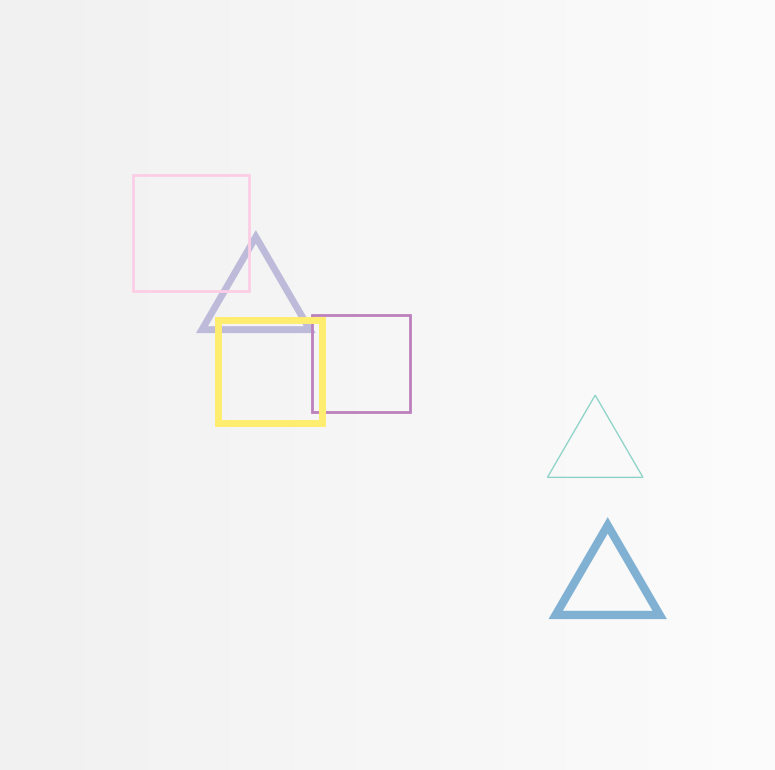[{"shape": "triangle", "thickness": 0.5, "radius": 0.36, "center": [0.768, 0.416]}, {"shape": "triangle", "thickness": 2.5, "radius": 0.4, "center": [0.33, 0.612]}, {"shape": "triangle", "thickness": 3, "radius": 0.39, "center": [0.784, 0.24]}, {"shape": "square", "thickness": 1, "radius": 0.38, "center": [0.247, 0.697]}, {"shape": "square", "thickness": 1, "radius": 0.32, "center": [0.466, 0.527]}, {"shape": "square", "thickness": 2.5, "radius": 0.34, "center": [0.348, 0.518]}]